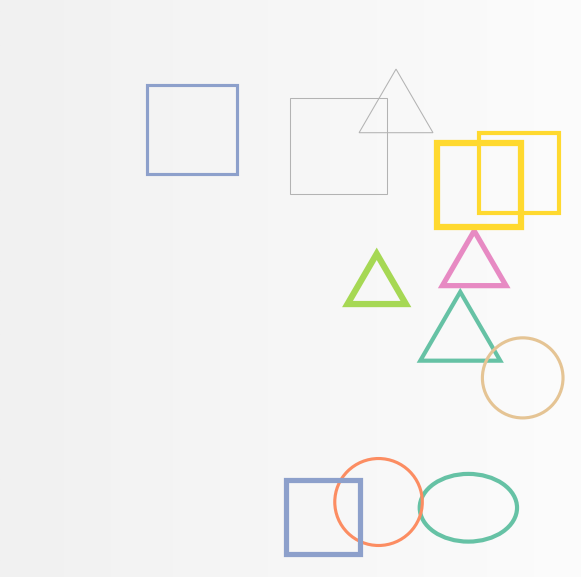[{"shape": "triangle", "thickness": 2, "radius": 0.4, "center": [0.792, 0.414]}, {"shape": "oval", "thickness": 2, "radius": 0.42, "center": [0.806, 0.12]}, {"shape": "circle", "thickness": 1.5, "radius": 0.38, "center": [0.651, 0.13]}, {"shape": "square", "thickness": 1.5, "radius": 0.39, "center": [0.331, 0.775]}, {"shape": "square", "thickness": 2.5, "radius": 0.32, "center": [0.556, 0.104]}, {"shape": "triangle", "thickness": 2.5, "radius": 0.32, "center": [0.816, 0.536]}, {"shape": "triangle", "thickness": 3, "radius": 0.29, "center": [0.648, 0.502]}, {"shape": "square", "thickness": 2, "radius": 0.34, "center": [0.893, 0.7]}, {"shape": "square", "thickness": 3, "radius": 0.36, "center": [0.824, 0.678]}, {"shape": "circle", "thickness": 1.5, "radius": 0.35, "center": [0.899, 0.345]}, {"shape": "square", "thickness": 0.5, "radius": 0.42, "center": [0.583, 0.746]}, {"shape": "triangle", "thickness": 0.5, "radius": 0.37, "center": [0.681, 0.806]}]